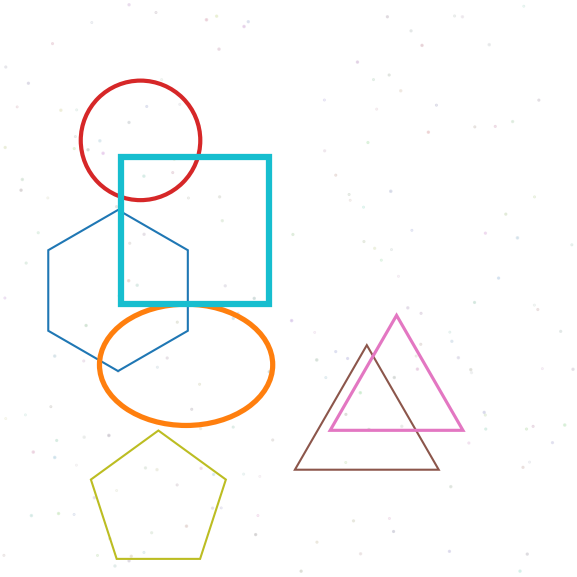[{"shape": "hexagon", "thickness": 1, "radius": 0.7, "center": [0.204, 0.496]}, {"shape": "oval", "thickness": 2.5, "radius": 0.75, "center": [0.322, 0.367]}, {"shape": "circle", "thickness": 2, "radius": 0.52, "center": [0.243, 0.756]}, {"shape": "triangle", "thickness": 1, "radius": 0.72, "center": [0.635, 0.258]}, {"shape": "triangle", "thickness": 1.5, "radius": 0.66, "center": [0.687, 0.32]}, {"shape": "pentagon", "thickness": 1, "radius": 0.61, "center": [0.274, 0.131]}, {"shape": "square", "thickness": 3, "radius": 0.64, "center": [0.338, 0.6]}]